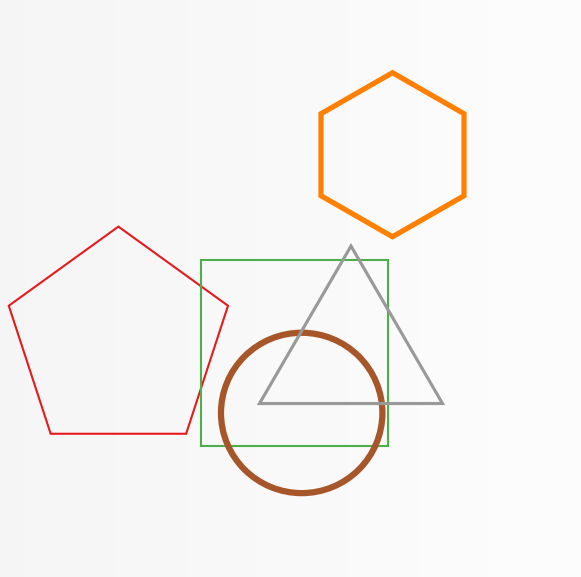[{"shape": "pentagon", "thickness": 1, "radius": 0.99, "center": [0.204, 0.408]}, {"shape": "square", "thickness": 1, "radius": 0.81, "center": [0.507, 0.388]}, {"shape": "hexagon", "thickness": 2.5, "radius": 0.71, "center": [0.675, 0.731]}, {"shape": "circle", "thickness": 3, "radius": 0.69, "center": [0.519, 0.284]}, {"shape": "triangle", "thickness": 1.5, "radius": 0.91, "center": [0.604, 0.391]}]